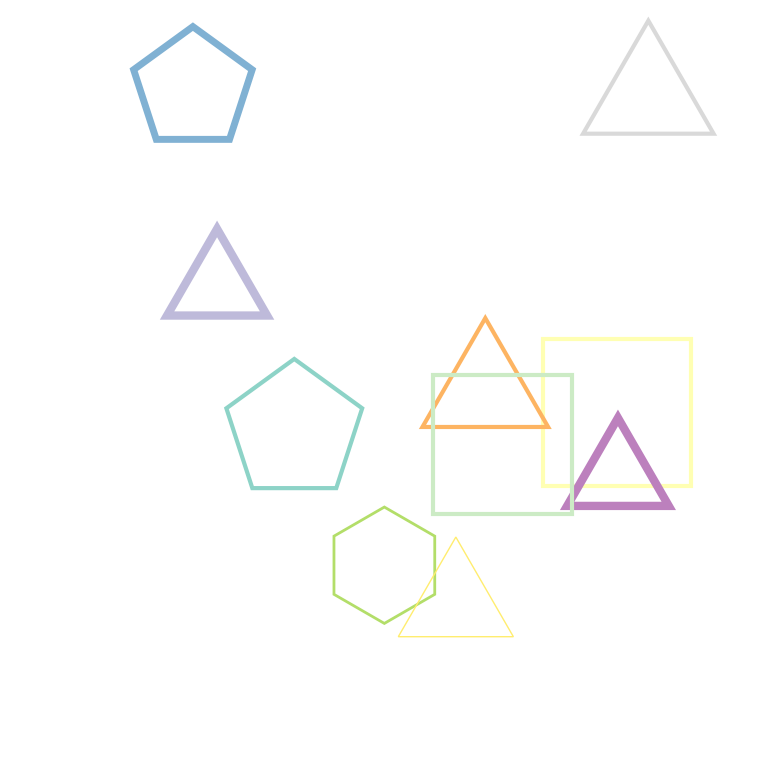[{"shape": "pentagon", "thickness": 1.5, "radius": 0.46, "center": [0.382, 0.441]}, {"shape": "square", "thickness": 1.5, "radius": 0.48, "center": [0.801, 0.464]}, {"shape": "triangle", "thickness": 3, "radius": 0.38, "center": [0.282, 0.628]}, {"shape": "pentagon", "thickness": 2.5, "radius": 0.4, "center": [0.251, 0.884]}, {"shape": "triangle", "thickness": 1.5, "radius": 0.47, "center": [0.63, 0.493]}, {"shape": "hexagon", "thickness": 1, "radius": 0.38, "center": [0.499, 0.266]}, {"shape": "triangle", "thickness": 1.5, "radius": 0.49, "center": [0.842, 0.875]}, {"shape": "triangle", "thickness": 3, "radius": 0.38, "center": [0.803, 0.381]}, {"shape": "square", "thickness": 1.5, "radius": 0.45, "center": [0.652, 0.423]}, {"shape": "triangle", "thickness": 0.5, "radius": 0.43, "center": [0.592, 0.216]}]